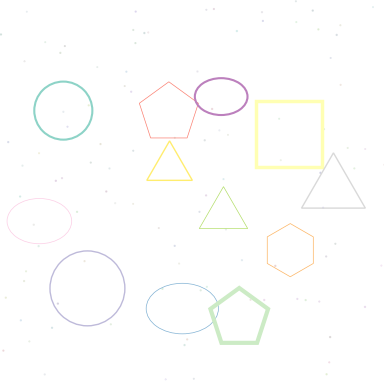[{"shape": "circle", "thickness": 1.5, "radius": 0.38, "center": [0.164, 0.713]}, {"shape": "square", "thickness": 2.5, "radius": 0.42, "center": [0.751, 0.652]}, {"shape": "circle", "thickness": 1, "radius": 0.49, "center": [0.227, 0.251]}, {"shape": "pentagon", "thickness": 0.5, "radius": 0.4, "center": [0.439, 0.707]}, {"shape": "oval", "thickness": 0.5, "radius": 0.47, "center": [0.474, 0.199]}, {"shape": "hexagon", "thickness": 0.5, "radius": 0.35, "center": [0.754, 0.35]}, {"shape": "triangle", "thickness": 0.5, "radius": 0.36, "center": [0.58, 0.443]}, {"shape": "oval", "thickness": 0.5, "radius": 0.42, "center": [0.102, 0.426]}, {"shape": "triangle", "thickness": 1, "radius": 0.48, "center": [0.866, 0.507]}, {"shape": "oval", "thickness": 1.5, "radius": 0.34, "center": [0.574, 0.749]}, {"shape": "pentagon", "thickness": 3, "radius": 0.39, "center": [0.621, 0.173]}, {"shape": "triangle", "thickness": 1, "radius": 0.34, "center": [0.44, 0.566]}]